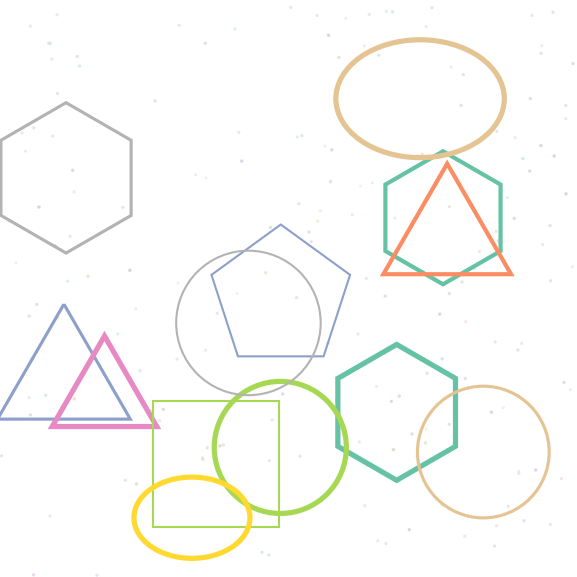[{"shape": "hexagon", "thickness": 2, "radius": 0.58, "center": [0.767, 0.622]}, {"shape": "hexagon", "thickness": 2.5, "radius": 0.59, "center": [0.687, 0.285]}, {"shape": "triangle", "thickness": 2, "radius": 0.64, "center": [0.774, 0.588]}, {"shape": "pentagon", "thickness": 1, "radius": 0.63, "center": [0.486, 0.484]}, {"shape": "triangle", "thickness": 1.5, "radius": 0.66, "center": [0.111, 0.34]}, {"shape": "triangle", "thickness": 2.5, "radius": 0.52, "center": [0.181, 0.313]}, {"shape": "circle", "thickness": 2.5, "radius": 0.57, "center": [0.485, 0.224]}, {"shape": "square", "thickness": 1, "radius": 0.55, "center": [0.374, 0.196]}, {"shape": "oval", "thickness": 2.5, "radius": 0.5, "center": [0.332, 0.103]}, {"shape": "oval", "thickness": 2.5, "radius": 0.73, "center": [0.727, 0.828]}, {"shape": "circle", "thickness": 1.5, "radius": 0.57, "center": [0.837, 0.216]}, {"shape": "hexagon", "thickness": 1.5, "radius": 0.65, "center": [0.114, 0.691]}, {"shape": "circle", "thickness": 1, "radius": 0.63, "center": [0.43, 0.44]}]